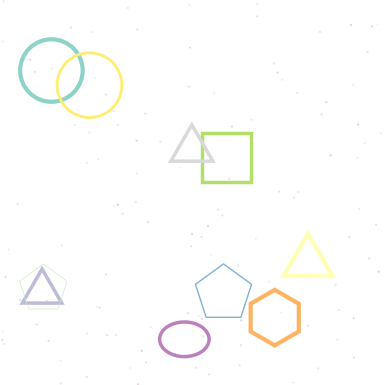[{"shape": "circle", "thickness": 3, "radius": 0.41, "center": [0.134, 0.817]}, {"shape": "triangle", "thickness": 3, "radius": 0.37, "center": [0.8, 0.32]}, {"shape": "triangle", "thickness": 2.5, "radius": 0.3, "center": [0.109, 0.242]}, {"shape": "pentagon", "thickness": 1, "radius": 0.38, "center": [0.581, 0.238]}, {"shape": "hexagon", "thickness": 3, "radius": 0.36, "center": [0.714, 0.175]}, {"shape": "square", "thickness": 2.5, "radius": 0.32, "center": [0.588, 0.591]}, {"shape": "triangle", "thickness": 2.5, "radius": 0.32, "center": [0.498, 0.613]}, {"shape": "oval", "thickness": 2.5, "radius": 0.32, "center": [0.479, 0.119]}, {"shape": "pentagon", "thickness": 0.5, "radius": 0.32, "center": [0.113, 0.25]}, {"shape": "circle", "thickness": 2, "radius": 0.42, "center": [0.232, 0.779]}]